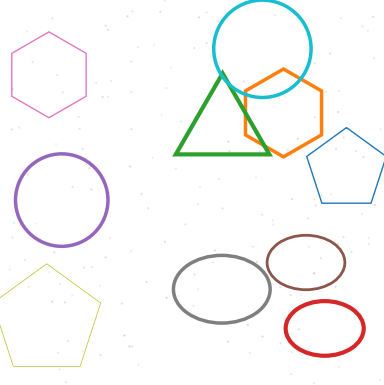[{"shape": "pentagon", "thickness": 1, "radius": 0.54, "center": [0.9, 0.56]}, {"shape": "hexagon", "thickness": 2.5, "radius": 0.57, "center": [0.736, 0.707]}, {"shape": "triangle", "thickness": 3, "radius": 0.7, "center": [0.578, 0.669]}, {"shape": "oval", "thickness": 3, "radius": 0.51, "center": [0.843, 0.147]}, {"shape": "circle", "thickness": 2.5, "radius": 0.6, "center": [0.16, 0.48]}, {"shape": "oval", "thickness": 2, "radius": 0.5, "center": [0.795, 0.318]}, {"shape": "hexagon", "thickness": 1, "radius": 0.56, "center": [0.127, 0.806]}, {"shape": "oval", "thickness": 2.5, "radius": 0.63, "center": [0.576, 0.249]}, {"shape": "pentagon", "thickness": 0.5, "radius": 0.74, "center": [0.121, 0.167]}, {"shape": "circle", "thickness": 2.5, "radius": 0.63, "center": [0.682, 0.873]}]